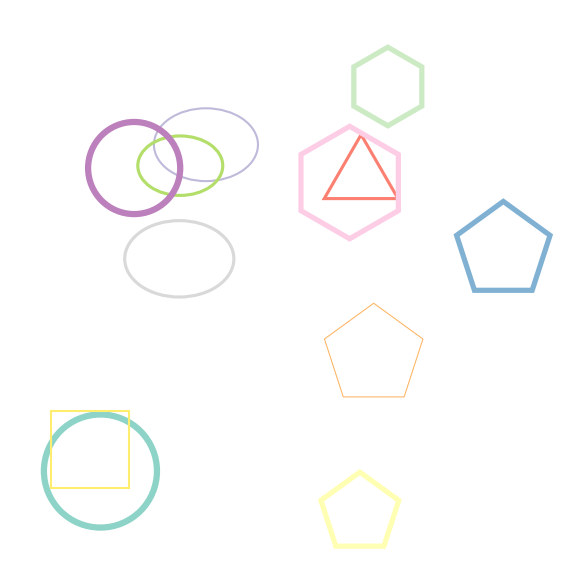[{"shape": "circle", "thickness": 3, "radius": 0.49, "center": [0.174, 0.183]}, {"shape": "pentagon", "thickness": 2.5, "radius": 0.35, "center": [0.623, 0.111]}, {"shape": "oval", "thickness": 1, "radius": 0.45, "center": [0.357, 0.749]}, {"shape": "triangle", "thickness": 1.5, "radius": 0.37, "center": [0.625, 0.692]}, {"shape": "pentagon", "thickness": 2.5, "radius": 0.43, "center": [0.872, 0.565]}, {"shape": "pentagon", "thickness": 0.5, "radius": 0.45, "center": [0.647, 0.384]}, {"shape": "oval", "thickness": 1.5, "radius": 0.37, "center": [0.312, 0.712]}, {"shape": "hexagon", "thickness": 2.5, "radius": 0.49, "center": [0.605, 0.683]}, {"shape": "oval", "thickness": 1.5, "radius": 0.47, "center": [0.31, 0.551]}, {"shape": "circle", "thickness": 3, "radius": 0.4, "center": [0.232, 0.708]}, {"shape": "hexagon", "thickness": 2.5, "radius": 0.34, "center": [0.672, 0.849]}, {"shape": "square", "thickness": 1, "radius": 0.34, "center": [0.156, 0.221]}]